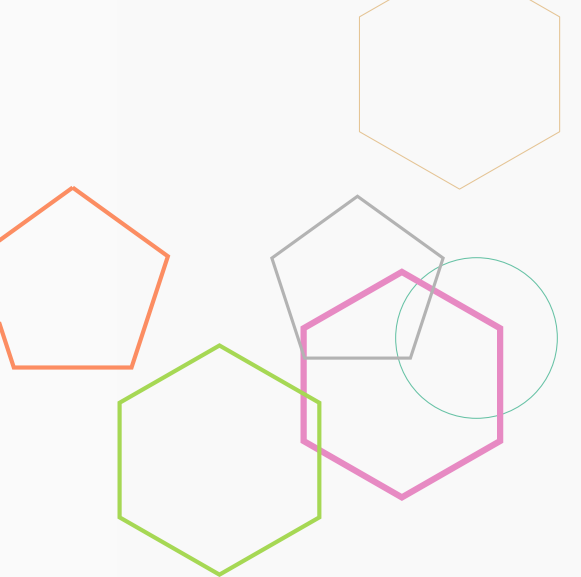[{"shape": "circle", "thickness": 0.5, "radius": 0.7, "center": [0.82, 0.414]}, {"shape": "pentagon", "thickness": 2, "radius": 0.86, "center": [0.125, 0.502]}, {"shape": "hexagon", "thickness": 3, "radius": 0.98, "center": [0.691, 0.333]}, {"shape": "hexagon", "thickness": 2, "radius": 0.99, "center": [0.378, 0.202]}, {"shape": "hexagon", "thickness": 0.5, "radius": 0.99, "center": [0.791, 0.871]}, {"shape": "pentagon", "thickness": 1.5, "radius": 0.77, "center": [0.615, 0.504]}]